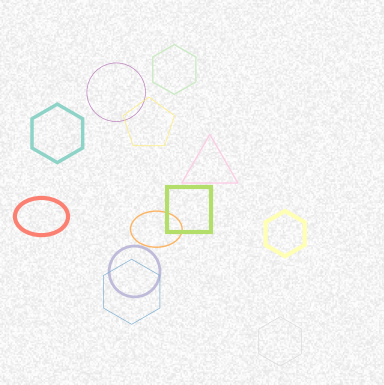[{"shape": "hexagon", "thickness": 2.5, "radius": 0.38, "center": [0.149, 0.654]}, {"shape": "hexagon", "thickness": 3, "radius": 0.29, "center": [0.741, 0.393]}, {"shape": "circle", "thickness": 2, "radius": 0.33, "center": [0.349, 0.295]}, {"shape": "oval", "thickness": 3, "radius": 0.35, "center": [0.108, 0.438]}, {"shape": "hexagon", "thickness": 0.5, "radius": 0.42, "center": [0.342, 0.242]}, {"shape": "oval", "thickness": 1, "radius": 0.34, "center": [0.406, 0.405]}, {"shape": "square", "thickness": 3, "radius": 0.29, "center": [0.491, 0.456]}, {"shape": "triangle", "thickness": 1, "radius": 0.42, "center": [0.545, 0.567]}, {"shape": "hexagon", "thickness": 0.5, "radius": 0.32, "center": [0.728, 0.113]}, {"shape": "circle", "thickness": 0.5, "radius": 0.38, "center": [0.302, 0.76]}, {"shape": "hexagon", "thickness": 1, "radius": 0.32, "center": [0.453, 0.82]}, {"shape": "pentagon", "thickness": 0.5, "radius": 0.35, "center": [0.387, 0.678]}]